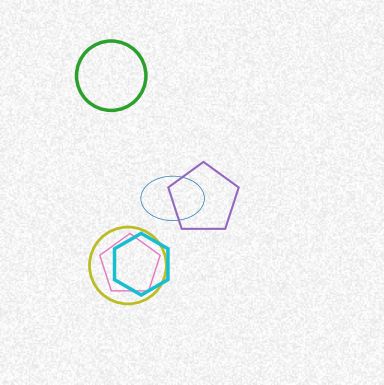[{"shape": "oval", "thickness": 0.5, "radius": 0.41, "center": [0.448, 0.485]}, {"shape": "circle", "thickness": 2.5, "radius": 0.45, "center": [0.289, 0.803]}, {"shape": "pentagon", "thickness": 1.5, "radius": 0.48, "center": [0.529, 0.483]}, {"shape": "pentagon", "thickness": 1, "radius": 0.41, "center": [0.338, 0.311]}, {"shape": "circle", "thickness": 2, "radius": 0.5, "center": [0.332, 0.31]}, {"shape": "hexagon", "thickness": 2.5, "radius": 0.4, "center": [0.367, 0.314]}]